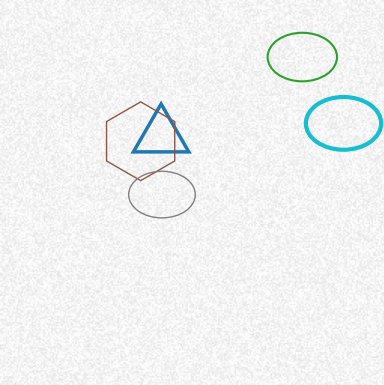[{"shape": "triangle", "thickness": 2.5, "radius": 0.42, "center": [0.418, 0.647]}, {"shape": "oval", "thickness": 1.5, "radius": 0.45, "center": [0.785, 0.852]}, {"shape": "hexagon", "thickness": 1, "radius": 0.51, "center": [0.365, 0.633]}, {"shape": "oval", "thickness": 1, "radius": 0.43, "center": [0.421, 0.495]}, {"shape": "oval", "thickness": 3, "radius": 0.49, "center": [0.892, 0.68]}]